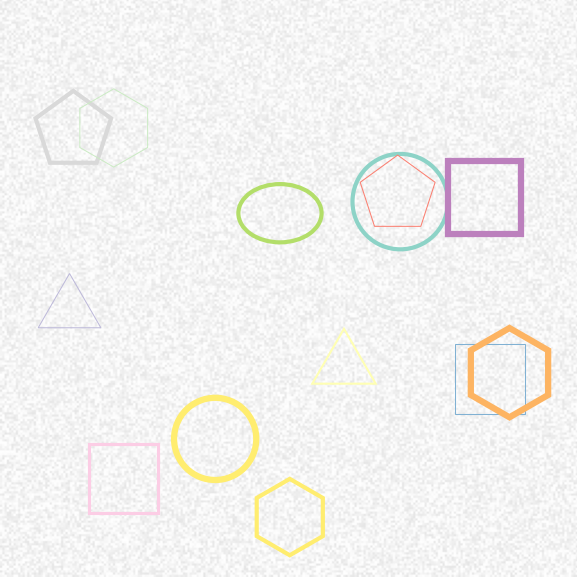[{"shape": "circle", "thickness": 2, "radius": 0.41, "center": [0.693, 0.65]}, {"shape": "triangle", "thickness": 1, "radius": 0.32, "center": [0.596, 0.366]}, {"shape": "triangle", "thickness": 0.5, "radius": 0.31, "center": [0.12, 0.463]}, {"shape": "pentagon", "thickness": 0.5, "radius": 0.34, "center": [0.689, 0.662]}, {"shape": "square", "thickness": 0.5, "radius": 0.3, "center": [0.848, 0.343]}, {"shape": "hexagon", "thickness": 3, "radius": 0.39, "center": [0.882, 0.354]}, {"shape": "oval", "thickness": 2, "radius": 0.36, "center": [0.485, 0.63]}, {"shape": "square", "thickness": 1.5, "radius": 0.3, "center": [0.213, 0.17]}, {"shape": "pentagon", "thickness": 2, "radius": 0.34, "center": [0.127, 0.773]}, {"shape": "square", "thickness": 3, "radius": 0.32, "center": [0.839, 0.657]}, {"shape": "hexagon", "thickness": 0.5, "radius": 0.34, "center": [0.197, 0.778]}, {"shape": "circle", "thickness": 3, "radius": 0.36, "center": [0.373, 0.239]}, {"shape": "hexagon", "thickness": 2, "radius": 0.33, "center": [0.502, 0.104]}]